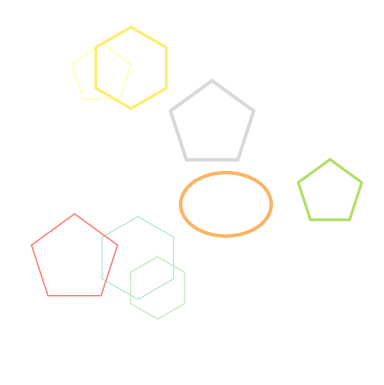[{"shape": "hexagon", "thickness": 0.5, "radius": 0.54, "center": [0.358, 0.33]}, {"shape": "pentagon", "thickness": 1, "radius": 0.4, "center": [0.263, 0.807]}, {"shape": "pentagon", "thickness": 1, "radius": 0.59, "center": [0.194, 0.327]}, {"shape": "oval", "thickness": 2.5, "radius": 0.59, "center": [0.587, 0.469]}, {"shape": "pentagon", "thickness": 2, "radius": 0.43, "center": [0.857, 0.499]}, {"shape": "pentagon", "thickness": 2.5, "radius": 0.57, "center": [0.551, 0.677]}, {"shape": "hexagon", "thickness": 1, "radius": 0.41, "center": [0.409, 0.252]}, {"shape": "hexagon", "thickness": 2, "radius": 0.53, "center": [0.34, 0.824]}]